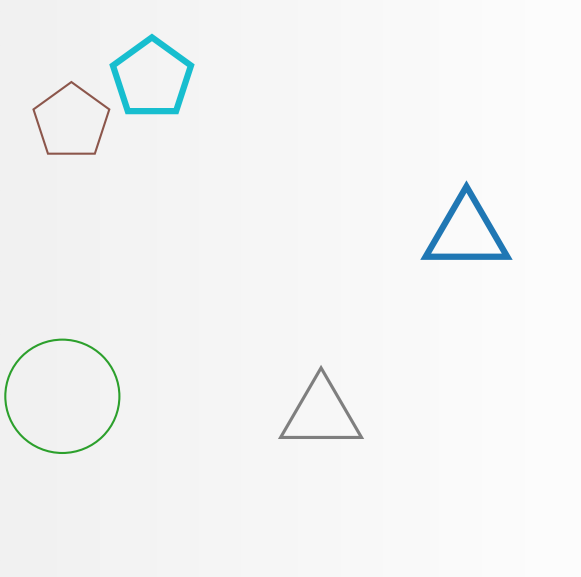[{"shape": "triangle", "thickness": 3, "radius": 0.41, "center": [0.803, 0.595]}, {"shape": "circle", "thickness": 1, "radius": 0.49, "center": [0.107, 0.313]}, {"shape": "pentagon", "thickness": 1, "radius": 0.34, "center": [0.123, 0.789]}, {"shape": "triangle", "thickness": 1.5, "radius": 0.4, "center": [0.552, 0.282]}, {"shape": "pentagon", "thickness": 3, "radius": 0.35, "center": [0.261, 0.864]}]